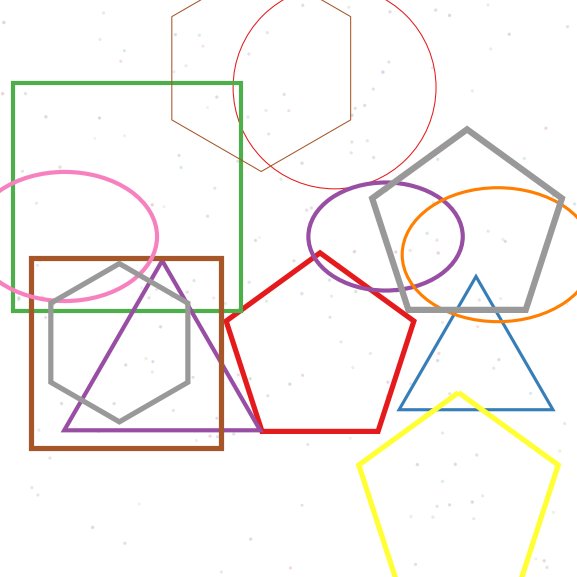[{"shape": "circle", "thickness": 0.5, "radius": 0.88, "center": [0.579, 0.848]}, {"shape": "pentagon", "thickness": 2.5, "radius": 0.85, "center": [0.554, 0.39]}, {"shape": "triangle", "thickness": 1.5, "radius": 0.77, "center": [0.824, 0.367]}, {"shape": "square", "thickness": 2, "radius": 0.99, "center": [0.221, 0.658]}, {"shape": "triangle", "thickness": 2, "radius": 0.98, "center": [0.281, 0.352]}, {"shape": "oval", "thickness": 2, "radius": 0.67, "center": [0.668, 0.59]}, {"shape": "oval", "thickness": 1.5, "radius": 0.83, "center": [0.862, 0.558]}, {"shape": "pentagon", "thickness": 2.5, "radius": 0.91, "center": [0.794, 0.138]}, {"shape": "square", "thickness": 2.5, "radius": 0.82, "center": [0.218, 0.388]}, {"shape": "hexagon", "thickness": 0.5, "radius": 0.89, "center": [0.452, 0.881]}, {"shape": "oval", "thickness": 2, "radius": 0.8, "center": [0.112, 0.59]}, {"shape": "hexagon", "thickness": 2.5, "radius": 0.69, "center": [0.207, 0.406]}, {"shape": "pentagon", "thickness": 3, "radius": 0.86, "center": [0.809, 0.602]}]